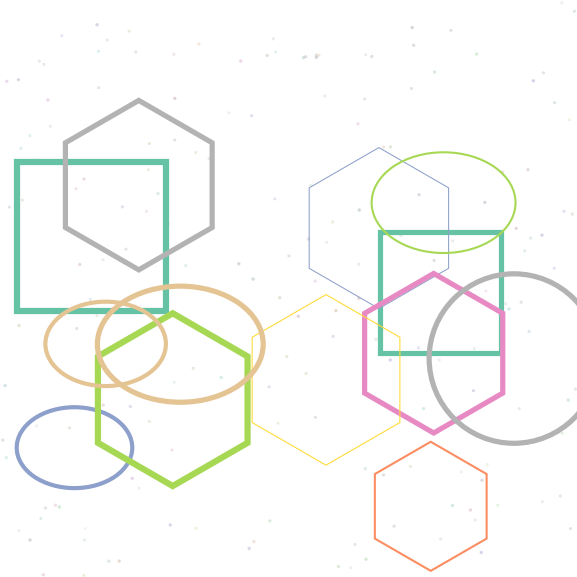[{"shape": "square", "thickness": 3, "radius": 0.64, "center": [0.158, 0.59]}, {"shape": "square", "thickness": 2.5, "radius": 0.52, "center": [0.762, 0.492]}, {"shape": "hexagon", "thickness": 1, "radius": 0.56, "center": [0.746, 0.122]}, {"shape": "oval", "thickness": 2, "radius": 0.5, "center": [0.129, 0.224]}, {"shape": "hexagon", "thickness": 0.5, "radius": 0.7, "center": [0.656, 0.604]}, {"shape": "hexagon", "thickness": 2.5, "radius": 0.69, "center": [0.751, 0.387]}, {"shape": "oval", "thickness": 1, "radius": 0.62, "center": [0.768, 0.648]}, {"shape": "hexagon", "thickness": 3, "radius": 0.75, "center": [0.299, 0.307]}, {"shape": "hexagon", "thickness": 0.5, "radius": 0.74, "center": [0.565, 0.341]}, {"shape": "oval", "thickness": 2.5, "radius": 0.72, "center": [0.312, 0.403]}, {"shape": "oval", "thickness": 2, "radius": 0.52, "center": [0.183, 0.404]}, {"shape": "circle", "thickness": 2.5, "radius": 0.73, "center": [0.89, 0.378]}, {"shape": "hexagon", "thickness": 2.5, "radius": 0.73, "center": [0.24, 0.679]}]